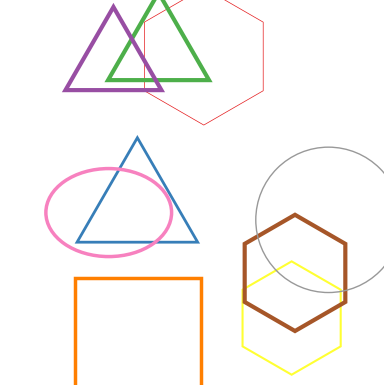[{"shape": "hexagon", "thickness": 0.5, "radius": 0.89, "center": [0.529, 0.853]}, {"shape": "triangle", "thickness": 2, "radius": 0.9, "center": [0.357, 0.461]}, {"shape": "triangle", "thickness": 3, "radius": 0.76, "center": [0.412, 0.868]}, {"shape": "triangle", "thickness": 3, "radius": 0.72, "center": [0.295, 0.838]}, {"shape": "square", "thickness": 2.5, "radius": 0.81, "center": [0.358, 0.115]}, {"shape": "hexagon", "thickness": 1.5, "radius": 0.74, "center": [0.757, 0.174]}, {"shape": "hexagon", "thickness": 3, "radius": 0.75, "center": [0.766, 0.291]}, {"shape": "oval", "thickness": 2.5, "radius": 0.82, "center": [0.282, 0.448]}, {"shape": "circle", "thickness": 1, "radius": 0.94, "center": [0.853, 0.429]}]